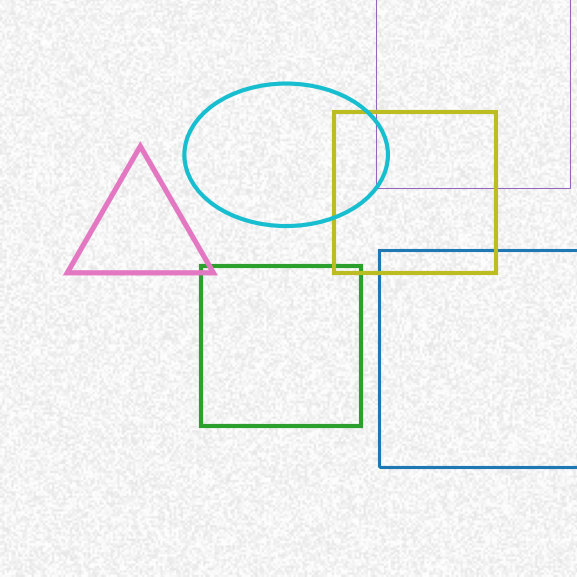[{"shape": "square", "thickness": 1.5, "radius": 0.94, "center": [0.846, 0.379]}, {"shape": "square", "thickness": 2, "radius": 0.69, "center": [0.487, 0.4]}, {"shape": "square", "thickness": 0.5, "radius": 0.84, "center": [0.819, 0.841]}, {"shape": "triangle", "thickness": 2.5, "radius": 0.73, "center": [0.243, 0.6]}, {"shape": "square", "thickness": 2, "radius": 0.7, "center": [0.719, 0.666]}, {"shape": "oval", "thickness": 2, "radius": 0.88, "center": [0.496, 0.731]}]